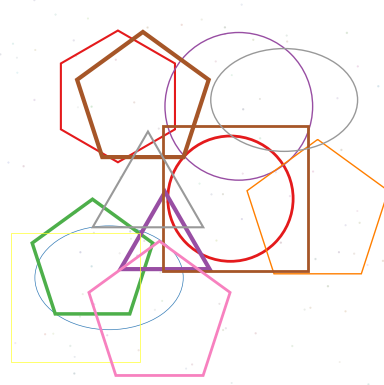[{"shape": "circle", "thickness": 2, "radius": 0.81, "center": [0.599, 0.484]}, {"shape": "hexagon", "thickness": 1.5, "radius": 0.86, "center": [0.306, 0.75]}, {"shape": "oval", "thickness": 0.5, "radius": 0.96, "center": [0.283, 0.278]}, {"shape": "pentagon", "thickness": 2.5, "radius": 0.82, "center": [0.24, 0.318]}, {"shape": "triangle", "thickness": 3, "radius": 0.67, "center": [0.429, 0.368]}, {"shape": "circle", "thickness": 1, "radius": 0.96, "center": [0.62, 0.724]}, {"shape": "pentagon", "thickness": 1, "radius": 0.96, "center": [0.825, 0.445]}, {"shape": "square", "thickness": 0.5, "radius": 0.84, "center": [0.196, 0.227]}, {"shape": "pentagon", "thickness": 3, "radius": 0.9, "center": [0.371, 0.737]}, {"shape": "square", "thickness": 2, "radius": 0.94, "center": [0.611, 0.483]}, {"shape": "pentagon", "thickness": 2, "radius": 0.96, "center": [0.414, 0.181]}, {"shape": "oval", "thickness": 1, "radius": 0.95, "center": [0.738, 0.74]}, {"shape": "triangle", "thickness": 1.5, "radius": 0.83, "center": [0.384, 0.493]}]